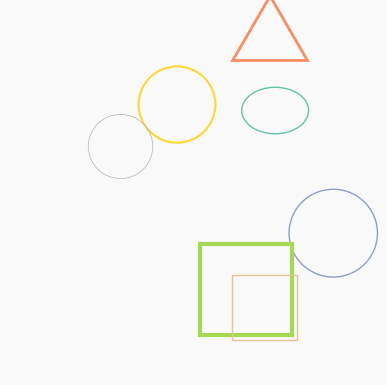[{"shape": "oval", "thickness": 1, "radius": 0.43, "center": [0.71, 0.713]}, {"shape": "triangle", "thickness": 2, "radius": 0.56, "center": [0.697, 0.899]}, {"shape": "circle", "thickness": 1, "radius": 0.57, "center": [0.86, 0.394]}, {"shape": "square", "thickness": 3, "radius": 0.59, "center": [0.634, 0.247]}, {"shape": "circle", "thickness": 1.5, "radius": 0.5, "center": [0.457, 0.728]}, {"shape": "square", "thickness": 1, "radius": 0.42, "center": [0.682, 0.201]}, {"shape": "circle", "thickness": 0.5, "radius": 0.42, "center": [0.311, 0.62]}]